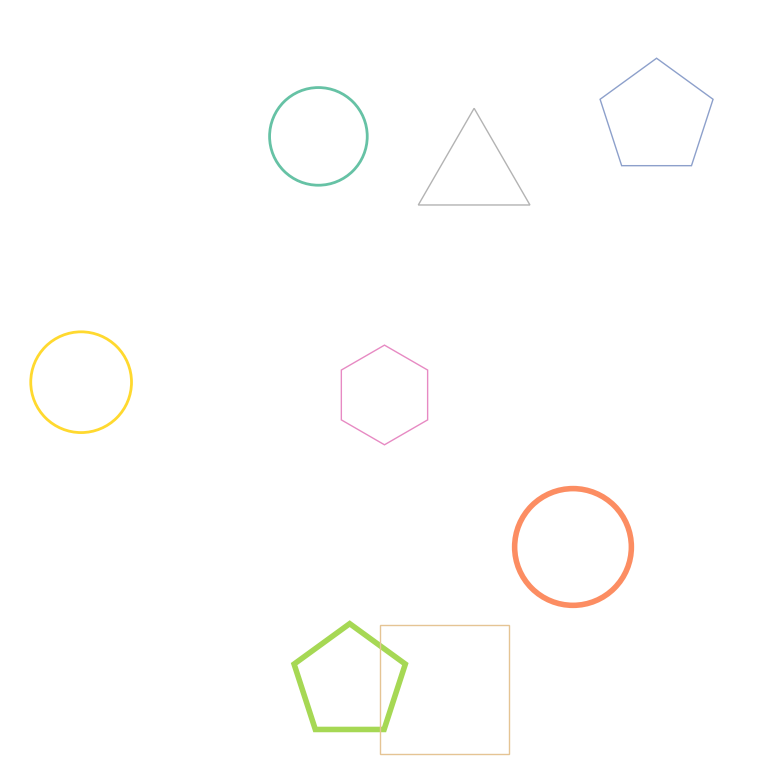[{"shape": "circle", "thickness": 1, "radius": 0.32, "center": [0.414, 0.823]}, {"shape": "circle", "thickness": 2, "radius": 0.38, "center": [0.744, 0.29]}, {"shape": "pentagon", "thickness": 0.5, "radius": 0.39, "center": [0.853, 0.847]}, {"shape": "hexagon", "thickness": 0.5, "radius": 0.32, "center": [0.499, 0.487]}, {"shape": "pentagon", "thickness": 2, "radius": 0.38, "center": [0.454, 0.114]}, {"shape": "circle", "thickness": 1, "radius": 0.33, "center": [0.105, 0.504]}, {"shape": "square", "thickness": 0.5, "radius": 0.42, "center": [0.577, 0.104]}, {"shape": "triangle", "thickness": 0.5, "radius": 0.42, "center": [0.616, 0.776]}]